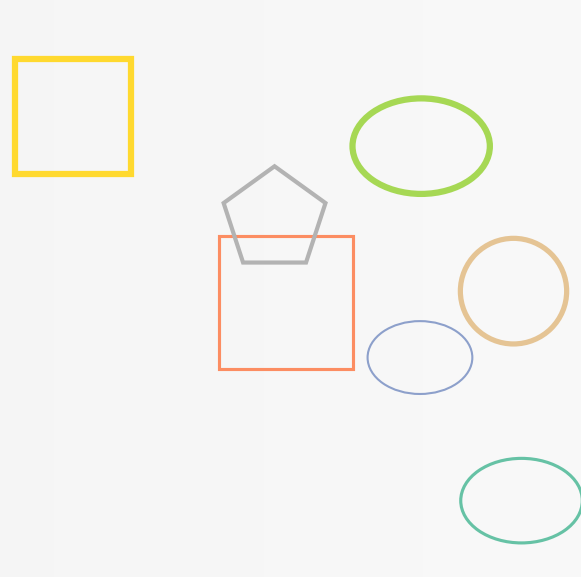[{"shape": "oval", "thickness": 1.5, "radius": 0.52, "center": [0.897, 0.132]}, {"shape": "square", "thickness": 1.5, "radius": 0.58, "center": [0.492, 0.476]}, {"shape": "oval", "thickness": 1, "radius": 0.45, "center": [0.723, 0.38]}, {"shape": "oval", "thickness": 3, "radius": 0.59, "center": [0.725, 0.746]}, {"shape": "square", "thickness": 3, "radius": 0.5, "center": [0.126, 0.797]}, {"shape": "circle", "thickness": 2.5, "radius": 0.46, "center": [0.883, 0.495]}, {"shape": "pentagon", "thickness": 2, "radius": 0.46, "center": [0.472, 0.619]}]